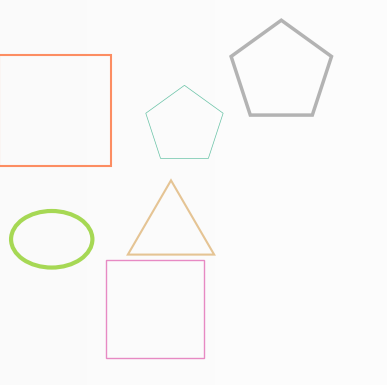[{"shape": "pentagon", "thickness": 0.5, "radius": 0.52, "center": [0.476, 0.673]}, {"shape": "square", "thickness": 1.5, "radius": 0.72, "center": [0.143, 0.713]}, {"shape": "square", "thickness": 1, "radius": 0.63, "center": [0.401, 0.197]}, {"shape": "oval", "thickness": 3, "radius": 0.52, "center": [0.133, 0.379]}, {"shape": "triangle", "thickness": 1.5, "radius": 0.64, "center": [0.441, 0.403]}, {"shape": "pentagon", "thickness": 2.5, "radius": 0.68, "center": [0.726, 0.811]}]